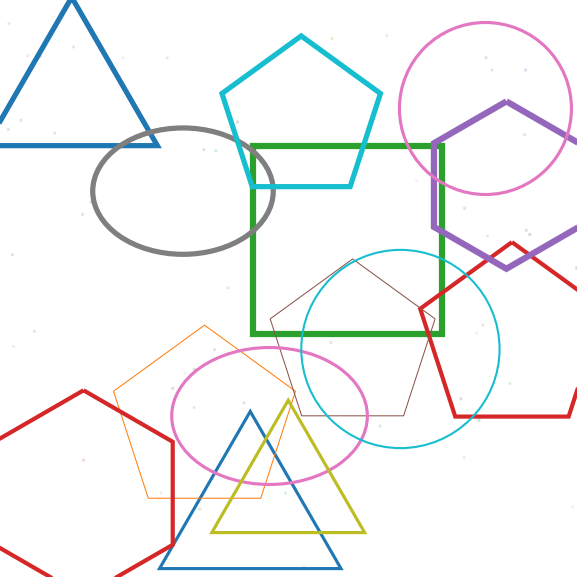[{"shape": "triangle", "thickness": 2.5, "radius": 0.86, "center": [0.124, 0.833]}, {"shape": "triangle", "thickness": 1.5, "radius": 0.91, "center": [0.433, 0.105]}, {"shape": "pentagon", "thickness": 0.5, "radius": 0.83, "center": [0.354, 0.27]}, {"shape": "square", "thickness": 3, "radius": 0.81, "center": [0.602, 0.584]}, {"shape": "pentagon", "thickness": 2, "radius": 0.84, "center": [0.886, 0.413]}, {"shape": "hexagon", "thickness": 2, "radius": 0.89, "center": [0.145, 0.145]}, {"shape": "hexagon", "thickness": 3, "radius": 0.72, "center": [0.877, 0.679]}, {"shape": "pentagon", "thickness": 0.5, "radius": 0.75, "center": [0.611, 0.401]}, {"shape": "circle", "thickness": 1.5, "radius": 0.74, "center": [0.841, 0.811]}, {"shape": "oval", "thickness": 1.5, "radius": 0.85, "center": [0.467, 0.279]}, {"shape": "oval", "thickness": 2.5, "radius": 0.78, "center": [0.317, 0.668]}, {"shape": "triangle", "thickness": 1.5, "radius": 0.76, "center": [0.499, 0.153]}, {"shape": "circle", "thickness": 1, "radius": 0.86, "center": [0.693, 0.395]}, {"shape": "pentagon", "thickness": 2.5, "radius": 0.72, "center": [0.522, 0.793]}]